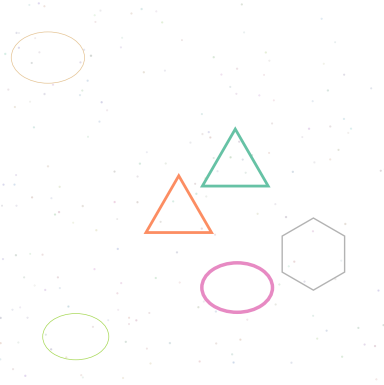[{"shape": "triangle", "thickness": 2, "radius": 0.49, "center": [0.611, 0.566]}, {"shape": "triangle", "thickness": 2, "radius": 0.49, "center": [0.464, 0.445]}, {"shape": "oval", "thickness": 2.5, "radius": 0.46, "center": [0.616, 0.253]}, {"shape": "oval", "thickness": 0.5, "radius": 0.43, "center": [0.197, 0.126]}, {"shape": "oval", "thickness": 0.5, "radius": 0.48, "center": [0.124, 0.85]}, {"shape": "hexagon", "thickness": 1, "radius": 0.47, "center": [0.814, 0.34]}]